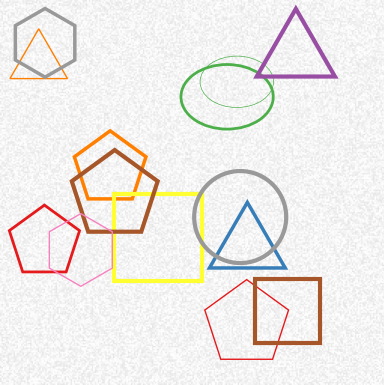[{"shape": "pentagon", "thickness": 1, "radius": 0.57, "center": [0.641, 0.159]}, {"shape": "pentagon", "thickness": 2, "radius": 0.48, "center": [0.115, 0.371]}, {"shape": "triangle", "thickness": 2.5, "radius": 0.57, "center": [0.642, 0.361]}, {"shape": "oval", "thickness": 0.5, "radius": 0.48, "center": [0.615, 0.788]}, {"shape": "oval", "thickness": 2, "radius": 0.6, "center": [0.59, 0.749]}, {"shape": "triangle", "thickness": 3, "radius": 0.59, "center": [0.768, 0.86]}, {"shape": "pentagon", "thickness": 2.5, "radius": 0.49, "center": [0.286, 0.562]}, {"shape": "triangle", "thickness": 1, "radius": 0.43, "center": [0.101, 0.839]}, {"shape": "square", "thickness": 3, "radius": 0.57, "center": [0.41, 0.384]}, {"shape": "pentagon", "thickness": 3, "radius": 0.59, "center": [0.298, 0.493]}, {"shape": "square", "thickness": 3, "radius": 0.42, "center": [0.747, 0.193]}, {"shape": "hexagon", "thickness": 1, "radius": 0.47, "center": [0.21, 0.351]}, {"shape": "circle", "thickness": 3, "radius": 0.6, "center": [0.624, 0.436]}, {"shape": "hexagon", "thickness": 2.5, "radius": 0.45, "center": [0.117, 0.889]}]